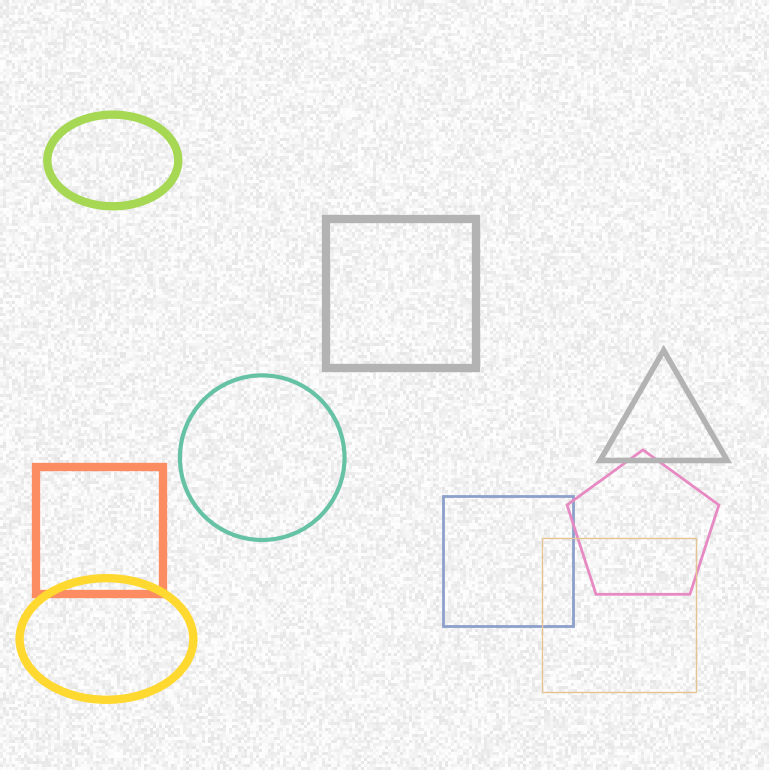[{"shape": "circle", "thickness": 1.5, "radius": 0.53, "center": [0.341, 0.406]}, {"shape": "square", "thickness": 3, "radius": 0.41, "center": [0.129, 0.311]}, {"shape": "square", "thickness": 1, "radius": 0.42, "center": [0.66, 0.272]}, {"shape": "pentagon", "thickness": 1, "radius": 0.52, "center": [0.835, 0.312]}, {"shape": "oval", "thickness": 3, "radius": 0.43, "center": [0.146, 0.792]}, {"shape": "oval", "thickness": 3, "radius": 0.56, "center": [0.138, 0.17]}, {"shape": "square", "thickness": 0.5, "radius": 0.5, "center": [0.804, 0.202]}, {"shape": "triangle", "thickness": 2, "radius": 0.48, "center": [0.862, 0.45]}, {"shape": "square", "thickness": 3, "radius": 0.48, "center": [0.521, 0.619]}]